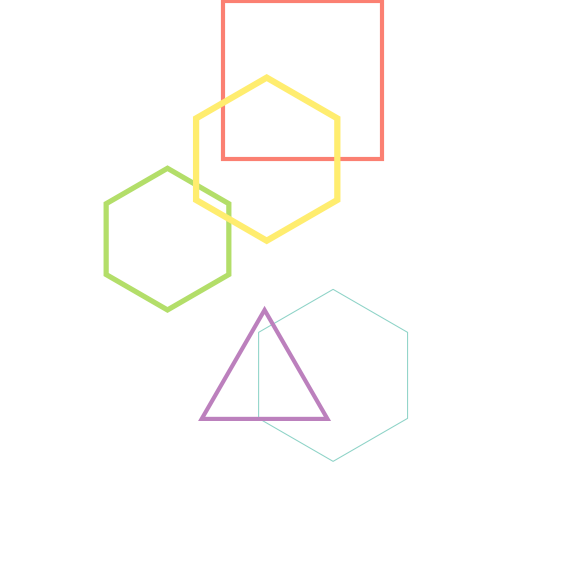[{"shape": "hexagon", "thickness": 0.5, "radius": 0.74, "center": [0.577, 0.349]}, {"shape": "square", "thickness": 2, "radius": 0.69, "center": [0.523, 0.861]}, {"shape": "hexagon", "thickness": 2.5, "radius": 0.61, "center": [0.29, 0.585]}, {"shape": "triangle", "thickness": 2, "radius": 0.63, "center": [0.458, 0.337]}, {"shape": "hexagon", "thickness": 3, "radius": 0.71, "center": [0.462, 0.724]}]